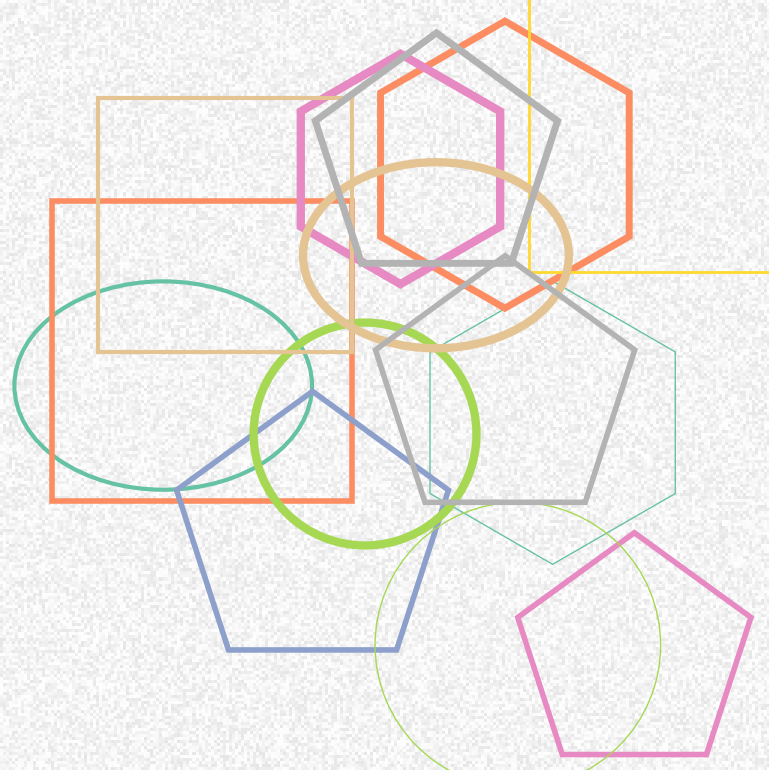[{"shape": "oval", "thickness": 1.5, "radius": 0.97, "center": [0.212, 0.499]}, {"shape": "hexagon", "thickness": 0.5, "radius": 0.92, "center": [0.718, 0.451]}, {"shape": "hexagon", "thickness": 2.5, "radius": 0.93, "center": [0.656, 0.786]}, {"shape": "square", "thickness": 2, "radius": 0.97, "center": [0.262, 0.545]}, {"shape": "pentagon", "thickness": 2, "radius": 0.93, "center": [0.406, 0.306]}, {"shape": "hexagon", "thickness": 3, "radius": 0.75, "center": [0.52, 0.781]}, {"shape": "pentagon", "thickness": 2, "radius": 0.8, "center": [0.824, 0.149]}, {"shape": "circle", "thickness": 3, "radius": 0.72, "center": [0.474, 0.436]}, {"shape": "circle", "thickness": 0.5, "radius": 0.93, "center": [0.673, 0.162]}, {"shape": "square", "thickness": 1, "radius": 1.0, "center": [0.887, 0.846]}, {"shape": "oval", "thickness": 3, "radius": 0.86, "center": [0.566, 0.668]}, {"shape": "square", "thickness": 1.5, "radius": 0.83, "center": [0.292, 0.708]}, {"shape": "pentagon", "thickness": 2.5, "radius": 0.83, "center": [0.567, 0.792]}, {"shape": "pentagon", "thickness": 2, "radius": 0.89, "center": [0.656, 0.491]}]